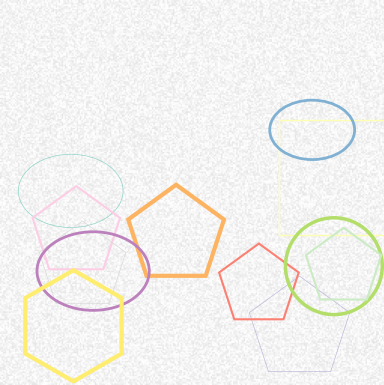[{"shape": "oval", "thickness": 0.5, "radius": 0.68, "center": [0.184, 0.504]}, {"shape": "square", "thickness": 1, "radius": 0.75, "center": [0.875, 0.538]}, {"shape": "pentagon", "thickness": 0.5, "radius": 0.69, "center": [0.778, 0.146]}, {"shape": "pentagon", "thickness": 1.5, "radius": 0.54, "center": [0.672, 0.259]}, {"shape": "oval", "thickness": 2, "radius": 0.55, "center": [0.811, 0.663]}, {"shape": "pentagon", "thickness": 3, "radius": 0.65, "center": [0.457, 0.389]}, {"shape": "circle", "thickness": 2.5, "radius": 0.63, "center": [0.867, 0.309]}, {"shape": "pentagon", "thickness": 1.5, "radius": 0.6, "center": [0.198, 0.397]}, {"shape": "pentagon", "thickness": 0.5, "radius": 0.59, "center": [0.214, 0.308]}, {"shape": "oval", "thickness": 2, "radius": 0.73, "center": [0.242, 0.296]}, {"shape": "pentagon", "thickness": 1.5, "radius": 0.51, "center": [0.892, 0.305]}, {"shape": "hexagon", "thickness": 3, "radius": 0.72, "center": [0.191, 0.154]}]